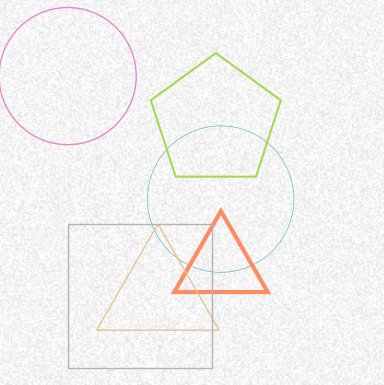[{"shape": "circle", "thickness": 0.5, "radius": 0.95, "center": [0.573, 0.483]}, {"shape": "triangle", "thickness": 3, "radius": 0.7, "center": [0.574, 0.311]}, {"shape": "circle", "thickness": 1, "radius": 0.89, "center": [0.176, 0.802]}, {"shape": "pentagon", "thickness": 1.5, "radius": 0.89, "center": [0.561, 0.685]}, {"shape": "triangle", "thickness": 1, "radius": 0.92, "center": [0.41, 0.234]}, {"shape": "square", "thickness": 1, "radius": 0.94, "center": [0.365, 0.231]}]